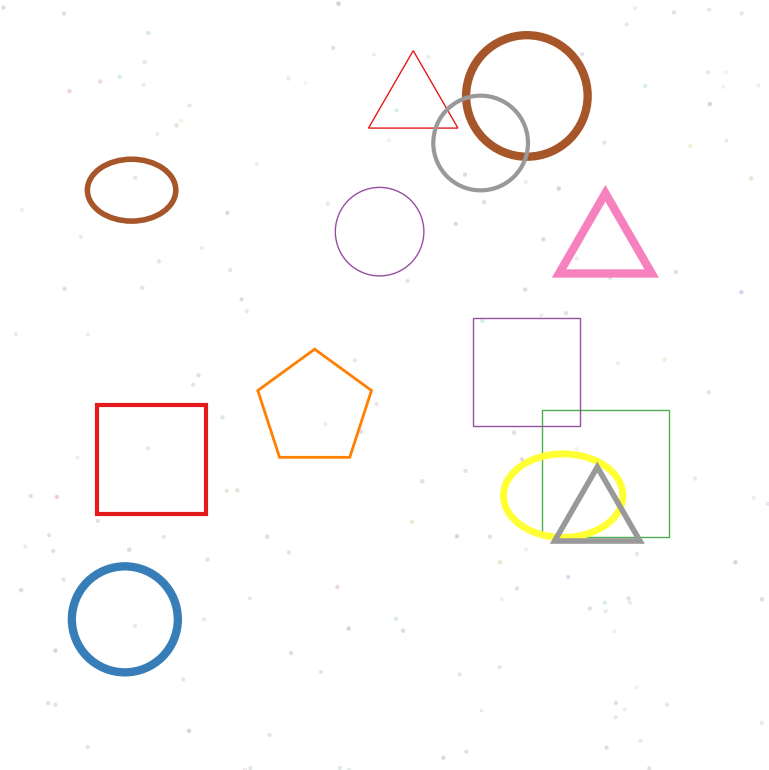[{"shape": "square", "thickness": 1.5, "radius": 0.35, "center": [0.197, 0.403]}, {"shape": "triangle", "thickness": 0.5, "radius": 0.34, "center": [0.537, 0.867]}, {"shape": "circle", "thickness": 3, "radius": 0.34, "center": [0.162, 0.196]}, {"shape": "square", "thickness": 0.5, "radius": 0.41, "center": [0.787, 0.385]}, {"shape": "square", "thickness": 0.5, "radius": 0.35, "center": [0.683, 0.517]}, {"shape": "circle", "thickness": 0.5, "radius": 0.29, "center": [0.493, 0.699]}, {"shape": "pentagon", "thickness": 1, "radius": 0.39, "center": [0.409, 0.469]}, {"shape": "oval", "thickness": 2.5, "radius": 0.39, "center": [0.731, 0.356]}, {"shape": "oval", "thickness": 2, "radius": 0.29, "center": [0.171, 0.753]}, {"shape": "circle", "thickness": 3, "radius": 0.39, "center": [0.684, 0.875]}, {"shape": "triangle", "thickness": 3, "radius": 0.35, "center": [0.786, 0.68]}, {"shape": "triangle", "thickness": 2, "radius": 0.32, "center": [0.776, 0.329]}, {"shape": "circle", "thickness": 1.5, "radius": 0.31, "center": [0.624, 0.814]}]